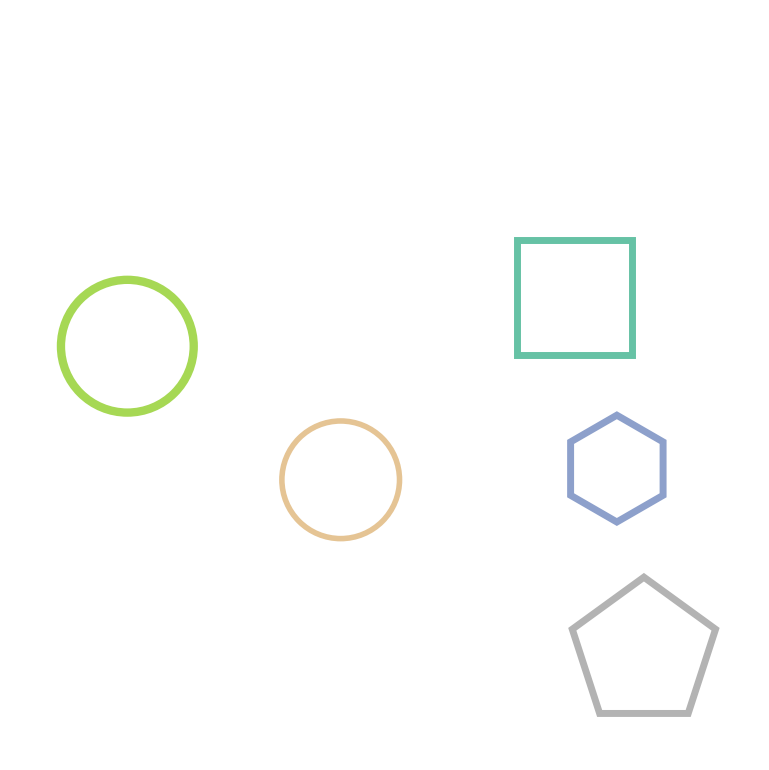[{"shape": "square", "thickness": 2.5, "radius": 0.37, "center": [0.746, 0.613]}, {"shape": "hexagon", "thickness": 2.5, "radius": 0.35, "center": [0.801, 0.391]}, {"shape": "circle", "thickness": 3, "radius": 0.43, "center": [0.165, 0.55]}, {"shape": "circle", "thickness": 2, "radius": 0.38, "center": [0.442, 0.377]}, {"shape": "pentagon", "thickness": 2.5, "radius": 0.49, "center": [0.836, 0.153]}]